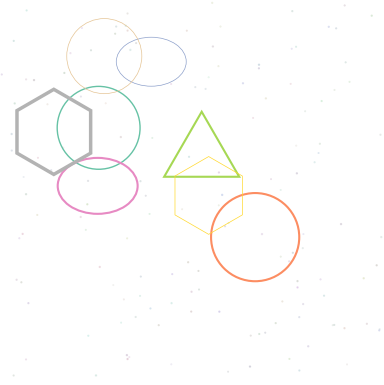[{"shape": "circle", "thickness": 1, "radius": 0.54, "center": [0.256, 0.668]}, {"shape": "circle", "thickness": 1.5, "radius": 0.57, "center": [0.663, 0.384]}, {"shape": "oval", "thickness": 0.5, "radius": 0.45, "center": [0.393, 0.84]}, {"shape": "oval", "thickness": 1.5, "radius": 0.52, "center": [0.254, 0.517]}, {"shape": "triangle", "thickness": 1.5, "radius": 0.56, "center": [0.524, 0.597]}, {"shape": "hexagon", "thickness": 0.5, "radius": 0.51, "center": [0.542, 0.492]}, {"shape": "circle", "thickness": 0.5, "radius": 0.49, "center": [0.271, 0.854]}, {"shape": "hexagon", "thickness": 2.5, "radius": 0.55, "center": [0.14, 0.657]}]